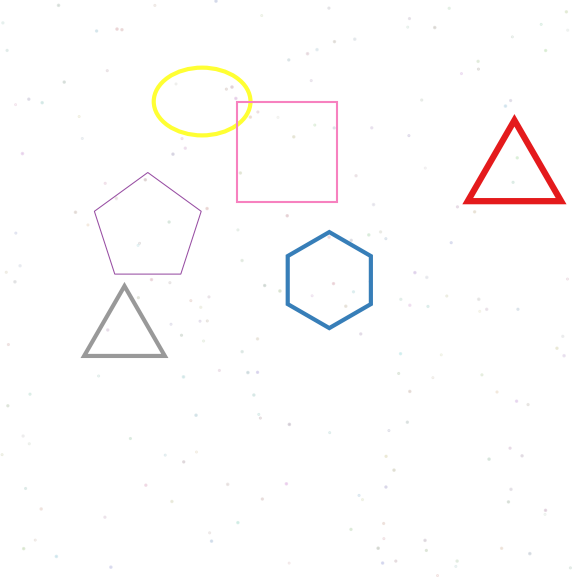[{"shape": "triangle", "thickness": 3, "radius": 0.47, "center": [0.891, 0.697]}, {"shape": "hexagon", "thickness": 2, "radius": 0.42, "center": [0.57, 0.514]}, {"shape": "pentagon", "thickness": 0.5, "radius": 0.49, "center": [0.256, 0.603]}, {"shape": "oval", "thickness": 2, "radius": 0.42, "center": [0.35, 0.823]}, {"shape": "square", "thickness": 1, "radius": 0.43, "center": [0.497, 0.735]}, {"shape": "triangle", "thickness": 2, "radius": 0.4, "center": [0.216, 0.423]}]